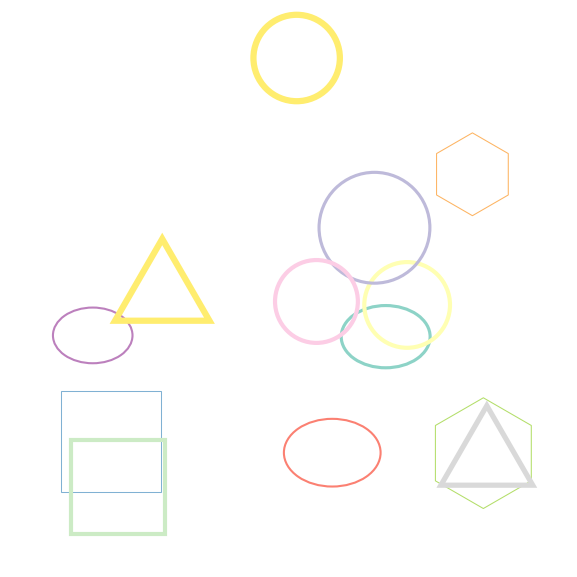[{"shape": "oval", "thickness": 1.5, "radius": 0.38, "center": [0.668, 0.416]}, {"shape": "circle", "thickness": 2, "radius": 0.37, "center": [0.705, 0.471]}, {"shape": "circle", "thickness": 1.5, "radius": 0.48, "center": [0.648, 0.605]}, {"shape": "oval", "thickness": 1, "radius": 0.42, "center": [0.575, 0.215]}, {"shape": "square", "thickness": 0.5, "radius": 0.44, "center": [0.193, 0.235]}, {"shape": "hexagon", "thickness": 0.5, "radius": 0.36, "center": [0.818, 0.697]}, {"shape": "hexagon", "thickness": 0.5, "radius": 0.48, "center": [0.837, 0.214]}, {"shape": "circle", "thickness": 2, "radius": 0.36, "center": [0.548, 0.477]}, {"shape": "triangle", "thickness": 2.5, "radius": 0.46, "center": [0.843, 0.205]}, {"shape": "oval", "thickness": 1, "radius": 0.34, "center": [0.161, 0.418]}, {"shape": "square", "thickness": 2, "radius": 0.41, "center": [0.205, 0.156]}, {"shape": "triangle", "thickness": 3, "radius": 0.47, "center": [0.281, 0.491]}, {"shape": "circle", "thickness": 3, "radius": 0.37, "center": [0.514, 0.899]}]